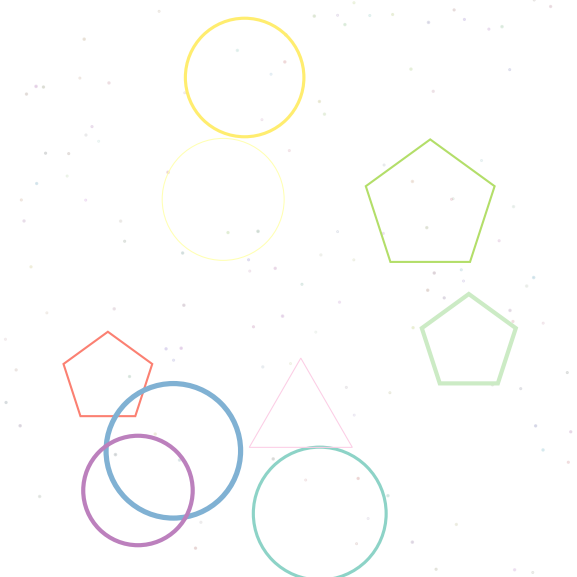[{"shape": "circle", "thickness": 1.5, "radius": 0.57, "center": [0.554, 0.11]}, {"shape": "circle", "thickness": 0.5, "radius": 0.53, "center": [0.386, 0.654]}, {"shape": "pentagon", "thickness": 1, "radius": 0.4, "center": [0.187, 0.344]}, {"shape": "circle", "thickness": 2.5, "radius": 0.58, "center": [0.3, 0.218]}, {"shape": "pentagon", "thickness": 1, "radius": 0.59, "center": [0.745, 0.64]}, {"shape": "triangle", "thickness": 0.5, "radius": 0.52, "center": [0.521, 0.276]}, {"shape": "circle", "thickness": 2, "radius": 0.47, "center": [0.239, 0.15]}, {"shape": "pentagon", "thickness": 2, "radius": 0.43, "center": [0.812, 0.404]}, {"shape": "circle", "thickness": 1.5, "radius": 0.51, "center": [0.424, 0.865]}]